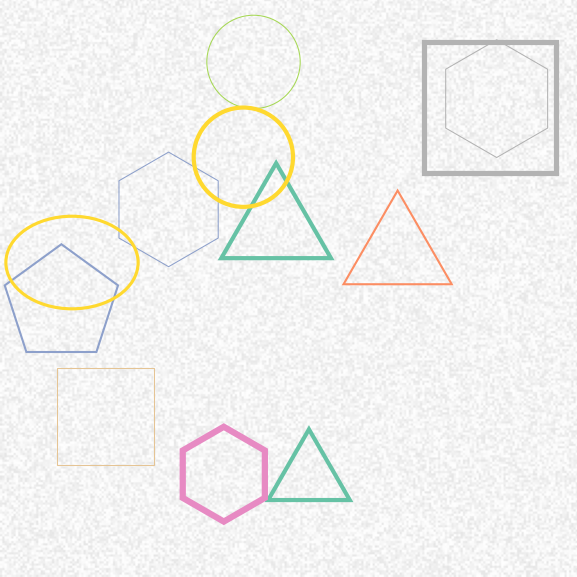[{"shape": "triangle", "thickness": 2, "radius": 0.41, "center": [0.535, 0.174]}, {"shape": "triangle", "thickness": 2, "radius": 0.55, "center": [0.478, 0.607]}, {"shape": "triangle", "thickness": 1, "radius": 0.54, "center": [0.689, 0.561]}, {"shape": "hexagon", "thickness": 0.5, "radius": 0.5, "center": [0.292, 0.637]}, {"shape": "pentagon", "thickness": 1, "radius": 0.52, "center": [0.106, 0.473]}, {"shape": "hexagon", "thickness": 3, "radius": 0.41, "center": [0.388, 0.178]}, {"shape": "circle", "thickness": 0.5, "radius": 0.4, "center": [0.439, 0.892]}, {"shape": "circle", "thickness": 2, "radius": 0.43, "center": [0.421, 0.727]}, {"shape": "oval", "thickness": 1.5, "radius": 0.57, "center": [0.125, 0.545]}, {"shape": "square", "thickness": 0.5, "radius": 0.42, "center": [0.183, 0.278]}, {"shape": "hexagon", "thickness": 0.5, "radius": 0.51, "center": [0.86, 0.828]}, {"shape": "square", "thickness": 2.5, "radius": 0.57, "center": [0.848, 0.813]}]